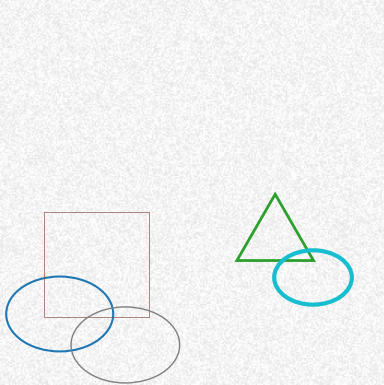[{"shape": "oval", "thickness": 1.5, "radius": 0.69, "center": [0.155, 0.184]}, {"shape": "triangle", "thickness": 2, "radius": 0.57, "center": [0.715, 0.381]}, {"shape": "square", "thickness": 0.5, "radius": 0.68, "center": [0.251, 0.312]}, {"shape": "oval", "thickness": 1, "radius": 0.71, "center": [0.326, 0.104]}, {"shape": "oval", "thickness": 3, "radius": 0.5, "center": [0.813, 0.279]}]